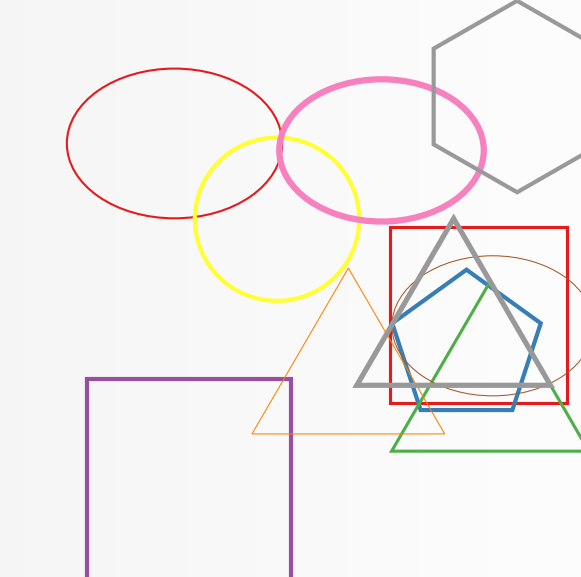[{"shape": "square", "thickness": 1.5, "radius": 0.76, "center": [0.823, 0.454]}, {"shape": "oval", "thickness": 1, "radius": 0.93, "center": [0.3, 0.751]}, {"shape": "pentagon", "thickness": 2, "radius": 0.67, "center": [0.803, 0.398]}, {"shape": "triangle", "thickness": 1.5, "radius": 0.98, "center": [0.843, 0.316]}, {"shape": "square", "thickness": 2, "radius": 0.88, "center": [0.326, 0.166]}, {"shape": "triangle", "thickness": 0.5, "radius": 0.96, "center": [0.599, 0.343]}, {"shape": "circle", "thickness": 2, "radius": 0.71, "center": [0.477, 0.62]}, {"shape": "oval", "thickness": 0.5, "radius": 0.87, "center": [0.848, 0.435]}, {"shape": "oval", "thickness": 3, "radius": 0.88, "center": [0.656, 0.739]}, {"shape": "hexagon", "thickness": 2, "radius": 0.83, "center": [0.89, 0.832]}, {"shape": "triangle", "thickness": 2.5, "radius": 0.96, "center": [0.781, 0.428]}]